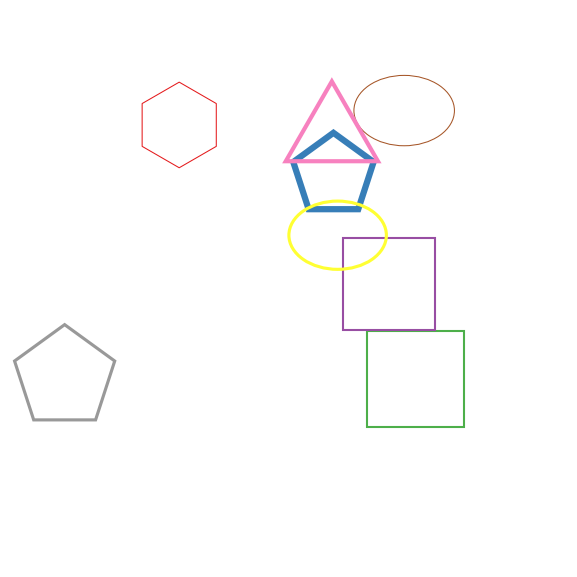[{"shape": "hexagon", "thickness": 0.5, "radius": 0.37, "center": [0.31, 0.783]}, {"shape": "pentagon", "thickness": 3, "radius": 0.37, "center": [0.577, 0.696]}, {"shape": "square", "thickness": 1, "radius": 0.42, "center": [0.719, 0.343]}, {"shape": "square", "thickness": 1, "radius": 0.4, "center": [0.674, 0.508]}, {"shape": "oval", "thickness": 1.5, "radius": 0.42, "center": [0.585, 0.592]}, {"shape": "oval", "thickness": 0.5, "radius": 0.44, "center": [0.7, 0.808]}, {"shape": "triangle", "thickness": 2, "radius": 0.46, "center": [0.575, 0.766]}, {"shape": "pentagon", "thickness": 1.5, "radius": 0.46, "center": [0.112, 0.346]}]